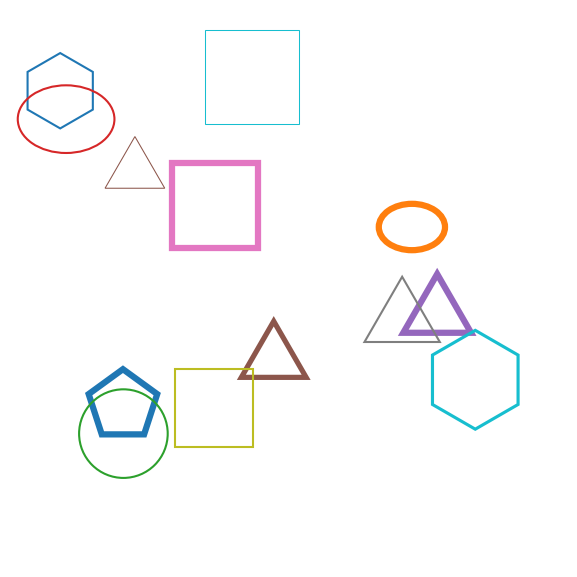[{"shape": "pentagon", "thickness": 3, "radius": 0.31, "center": [0.213, 0.297]}, {"shape": "hexagon", "thickness": 1, "radius": 0.33, "center": [0.104, 0.842]}, {"shape": "oval", "thickness": 3, "radius": 0.29, "center": [0.713, 0.606]}, {"shape": "circle", "thickness": 1, "radius": 0.38, "center": [0.214, 0.248]}, {"shape": "oval", "thickness": 1, "radius": 0.42, "center": [0.114, 0.793]}, {"shape": "triangle", "thickness": 3, "radius": 0.34, "center": [0.757, 0.457]}, {"shape": "triangle", "thickness": 0.5, "radius": 0.3, "center": [0.234, 0.703]}, {"shape": "triangle", "thickness": 2.5, "radius": 0.32, "center": [0.474, 0.378]}, {"shape": "square", "thickness": 3, "radius": 0.37, "center": [0.373, 0.643]}, {"shape": "triangle", "thickness": 1, "radius": 0.38, "center": [0.696, 0.445]}, {"shape": "square", "thickness": 1, "radius": 0.34, "center": [0.371, 0.293]}, {"shape": "hexagon", "thickness": 1.5, "radius": 0.43, "center": [0.823, 0.342]}, {"shape": "square", "thickness": 0.5, "radius": 0.41, "center": [0.437, 0.866]}]